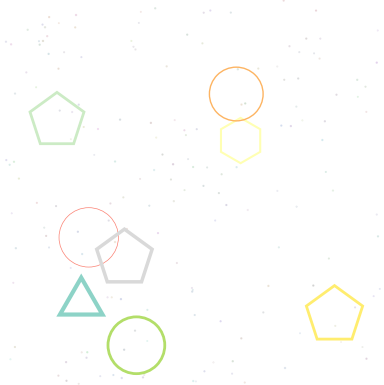[{"shape": "triangle", "thickness": 3, "radius": 0.32, "center": [0.211, 0.215]}, {"shape": "hexagon", "thickness": 1.5, "radius": 0.29, "center": [0.625, 0.635]}, {"shape": "circle", "thickness": 0.5, "radius": 0.39, "center": [0.23, 0.383]}, {"shape": "circle", "thickness": 1, "radius": 0.35, "center": [0.614, 0.756]}, {"shape": "circle", "thickness": 2, "radius": 0.37, "center": [0.354, 0.103]}, {"shape": "pentagon", "thickness": 2.5, "radius": 0.38, "center": [0.323, 0.329]}, {"shape": "pentagon", "thickness": 2, "radius": 0.37, "center": [0.148, 0.686]}, {"shape": "pentagon", "thickness": 2, "radius": 0.38, "center": [0.869, 0.181]}]